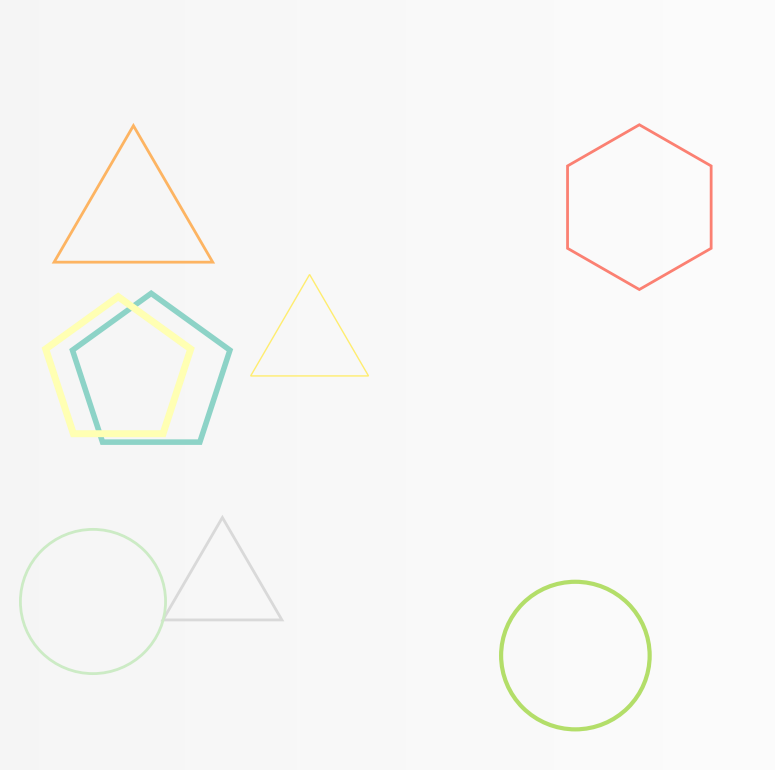[{"shape": "pentagon", "thickness": 2, "radius": 0.53, "center": [0.195, 0.512]}, {"shape": "pentagon", "thickness": 2.5, "radius": 0.49, "center": [0.153, 0.516]}, {"shape": "hexagon", "thickness": 1, "radius": 0.53, "center": [0.825, 0.731]}, {"shape": "triangle", "thickness": 1, "radius": 0.59, "center": [0.172, 0.719]}, {"shape": "circle", "thickness": 1.5, "radius": 0.48, "center": [0.742, 0.149]}, {"shape": "triangle", "thickness": 1, "radius": 0.44, "center": [0.287, 0.239]}, {"shape": "circle", "thickness": 1, "radius": 0.47, "center": [0.12, 0.219]}, {"shape": "triangle", "thickness": 0.5, "radius": 0.44, "center": [0.399, 0.556]}]